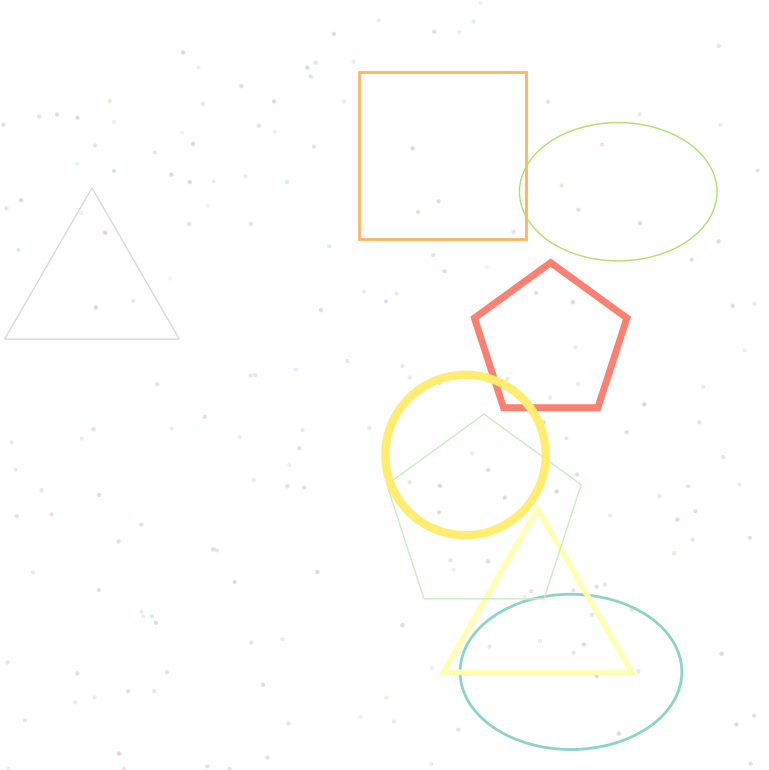[{"shape": "oval", "thickness": 1, "radius": 0.72, "center": [0.742, 0.127]}, {"shape": "triangle", "thickness": 2, "radius": 0.71, "center": [0.698, 0.198]}, {"shape": "pentagon", "thickness": 2.5, "radius": 0.52, "center": [0.715, 0.555]}, {"shape": "square", "thickness": 1, "radius": 0.54, "center": [0.575, 0.798]}, {"shape": "oval", "thickness": 0.5, "radius": 0.64, "center": [0.803, 0.751]}, {"shape": "triangle", "thickness": 0.5, "radius": 0.65, "center": [0.119, 0.625]}, {"shape": "pentagon", "thickness": 0.5, "radius": 0.66, "center": [0.629, 0.33]}, {"shape": "circle", "thickness": 3, "radius": 0.52, "center": [0.605, 0.409]}]